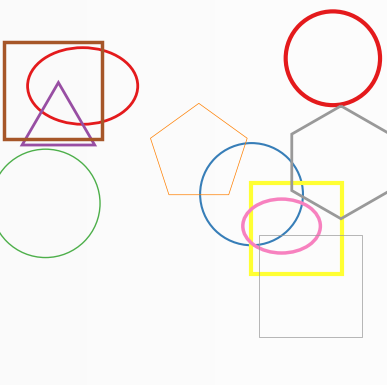[{"shape": "oval", "thickness": 2, "radius": 0.71, "center": [0.213, 0.777]}, {"shape": "circle", "thickness": 3, "radius": 0.61, "center": [0.859, 0.849]}, {"shape": "circle", "thickness": 1.5, "radius": 0.66, "center": [0.649, 0.496]}, {"shape": "circle", "thickness": 1, "radius": 0.7, "center": [0.117, 0.472]}, {"shape": "triangle", "thickness": 2, "radius": 0.54, "center": [0.151, 0.677]}, {"shape": "pentagon", "thickness": 0.5, "radius": 0.66, "center": [0.513, 0.6]}, {"shape": "square", "thickness": 3, "radius": 0.59, "center": [0.765, 0.406]}, {"shape": "square", "thickness": 2.5, "radius": 0.64, "center": [0.136, 0.765]}, {"shape": "oval", "thickness": 2.5, "radius": 0.5, "center": [0.727, 0.413]}, {"shape": "hexagon", "thickness": 2, "radius": 0.73, "center": [0.88, 0.578]}, {"shape": "square", "thickness": 0.5, "radius": 0.67, "center": [0.802, 0.257]}]